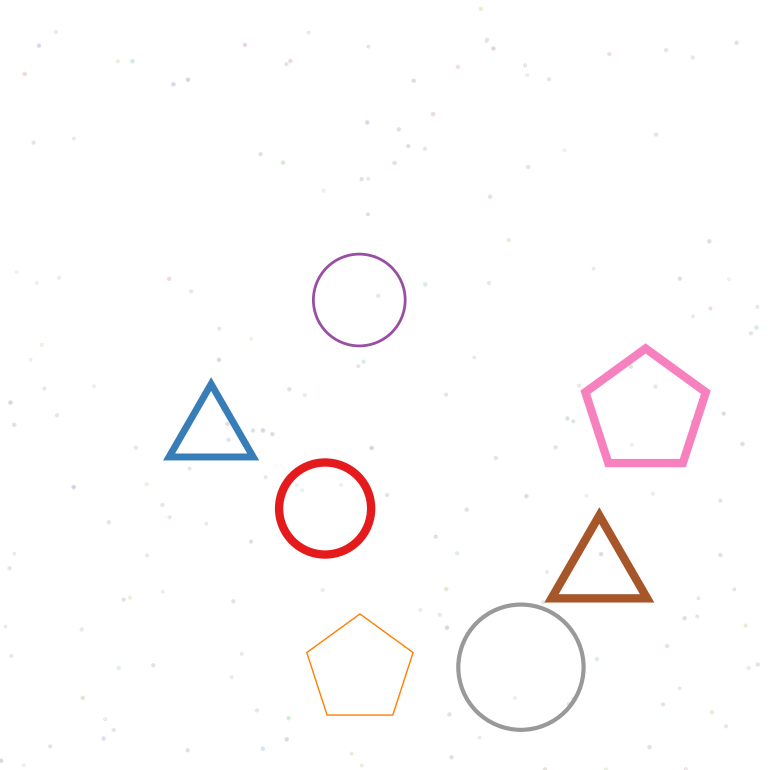[{"shape": "circle", "thickness": 3, "radius": 0.3, "center": [0.422, 0.34]}, {"shape": "triangle", "thickness": 2.5, "radius": 0.32, "center": [0.274, 0.438]}, {"shape": "circle", "thickness": 1, "radius": 0.3, "center": [0.467, 0.61]}, {"shape": "pentagon", "thickness": 0.5, "radius": 0.36, "center": [0.467, 0.13]}, {"shape": "triangle", "thickness": 3, "radius": 0.36, "center": [0.778, 0.259]}, {"shape": "pentagon", "thickness": 3, "radius": 0.41, "center": [0.838, 0.465]}, {"shape": "circle", "thickness": 1.5, "radius": 0.41, "center": [0.677, 0.133]}]